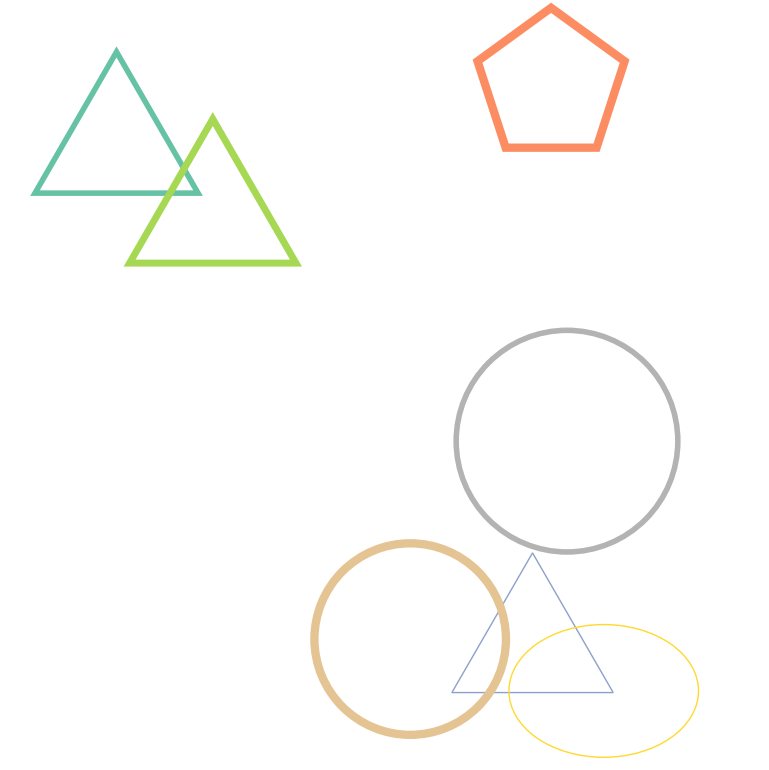[{"shape": "triangle", "thickness": 2, "radius": 0.61, "center": [0.151, 0.81]}, {"shape": "pentagon", "thickness": 3, "radius": 0.5, "center": [0.716, 0.889]}, {"shape": "triangle", "thickness": 0.5, "radius": 0.6, "center": [0.692, 0.161]}, {"shape": "triangle", "thickness": 2.5, "radius": 0.62, "center": [0.276, 0.721]}, {"shape": "oval", "thickness": 0.5, "radius": 0.62, "center": [0.784, 0.103]}, {"shape": "circle", "thickness": 3, "radius": 0.62, "center": [0.533, 0.17]}, {"shape": "circle", "thickness": 2, "radius": 0.72, "center": [0.736, 0.427]}]